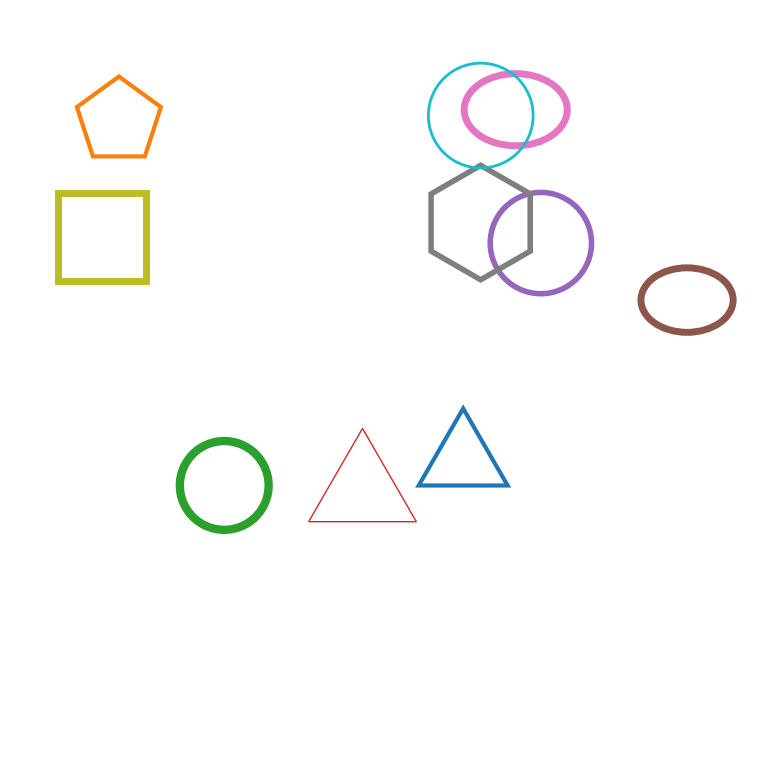[{"shape": "triangle", "thickness": 1.5, "radius": 0.33, "center": [0.602, 0.403]}, {"shape": "pentagon", "thickness": 1.5, "radius": 0.29, "center": [0.154, 0.843]}, {"shape": "circle", "thickness": 3, "radius": 0.29, "center": [0.291, 0.37]}, {"shape": "triangle", "thickness": 0.5, "radius": 0.4, "center": [0.471, 0.363]}, {"shape": "circle", "thickness": 2, "radius": 0.33, "center": [0.702, 0.684]}, {"shape": "oval", "thickness": 2.5, "radius": 0.3, "center": [0.892, 0.61]}, {"shape": "oval", "thickness": 2.5, "radius": 0.33, "center": [0.67, 0.858]}, {"shape": "hexagon", "thickness": 2, "radius": 0.37, "center": [0.624, 0.711]}, {"shape": "square", "thickness": 2.5, "radius": 0.29, "center": [0.133, 0.692]}, {"shape": "circle", "thickness": 1, "radius": 0.34, "center": [0.624, 0.85]}]